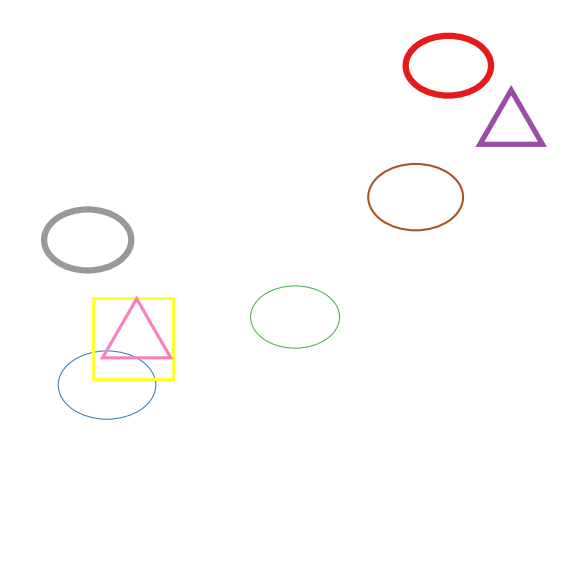[{"shape": "oval", "thickness": 3, "radius": 0.37, "center": [0.776, 0.885]}, {"shape": "oval", "thickness": 0.5, "radius": 0.42, "center": [0.185, 0.332]}, {"shape": "oval", "thickness": 0.5, "radius": 0.39, "center": [0.511, 0.45]}, {"shape": "triangle", "thickness": 2.5, "radius": 0.31, "center": [0.885, 0.781]}, {"shape": "square", "thickness": 1.5, "radius": 0.35, "center": [0.23, 0.414]}, {"shape": "oval", "thickness": 1, "radius": 0.41, "center": [0.72, 0.658]}, {"shape": "triangle", "thickness": 1.5, "radius": 0.34, "center": [0.237, 0.414]}, {"shape": "oval", "thickness": 3, "radius": 0.38, "center": [0.152, 0.584]}]